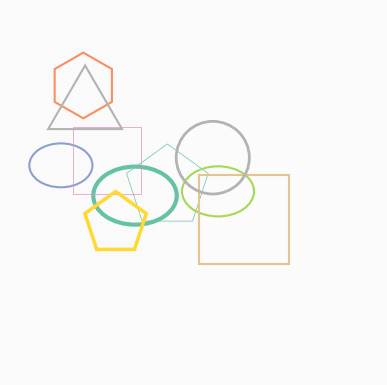[{"shape": "pentagon", "thickness": 0.5, "radius": 0.55, "center": [0.432, 0.515]}, {"shape": "oval", "thickness": 3, "radius": 0.54, "center": [0.348, 0.492]}, {"shape": "hexagon", "thickness": 1.5, "radius": 0.43, "center": [0.215, 0.778]}, {"shape": "oval", "thickness": 1.5, "radius": 0.41, "center": [0.157, 0.571]}, {"shape": "square", "thickness": 0.5, "radius": 0.44, "center": [0.276, 0.583]}, {"shape": "oval", "thickness": 1.5, "radius": 0.46, "center": [0.563, 0.503]}, {"shape": "pentagon", "thickness": 2.5, "radius": 0.42, "center": [0.298, 0.42]}, {"shape": "square", "thickness": 1.5, "radius": 0.58, "center": [0.63, 0.43]}, {"shape": "triangle", "thickness": 1.5, "radius": 0.55, "center": [0.22, 0.72]}, {"shape": "circle", "thickness": 2, "radius": 0.47, "center": [0.549, 0.59]}]